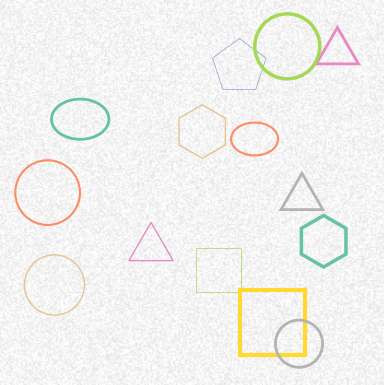[{"shape": "oval", "thickness": 2, "radius": 0.37, "center": [0.208, 0.69]}, {"shape": "hexagon", "thickness": 2.5, "radius": 0.33, "center": [0.841, 0.373]}, {"shape": "circle", "thickness": 1.5, "radius": 0.42, "center": [0.124, 0.5]}, {"shape": "oval", "thickness": 1.5, "radius": 0.31, "center": [0.661, 0.639]}, {"shape": "pentagon", "thickness": 0.5, "radius": 0.37, "center": [0.622, 0.827]}, {"shape": "triangle", "thickness": 1, "radius": 0.33, "center": [0.392, 0.356]}, {"shape": "triangle", "thickness": 2, "radius": 0.32, "center": [0.876, 0.866]}, {"shape": "circle", "thickness": 2.5, "radius": 0.42, "center": [0.746, 0.88]}, {"shape": "square", "thickness": 0.5, "radius": 0.29, "center": [0.568, 0.299]}, {"shape": "square", "thickness": 3, "radius": 0.42, "center": [0.707, 0.162]}, {"shape": "circle", "thickness": 1, "radius": 0.39, "center": [0.141, 0.26]}, {"shape": "hexagon", "thickness": 1, "radius": 0.35, "center": [0.525, 0.658]}, {"shape": "triangle", "thickness": 2, "radius": 0.31, "center": [0.784, 0.487]}, {"shape": "circle", "thickness": 2, "radius": 0.31, "center": [0.777, 0.107]}]